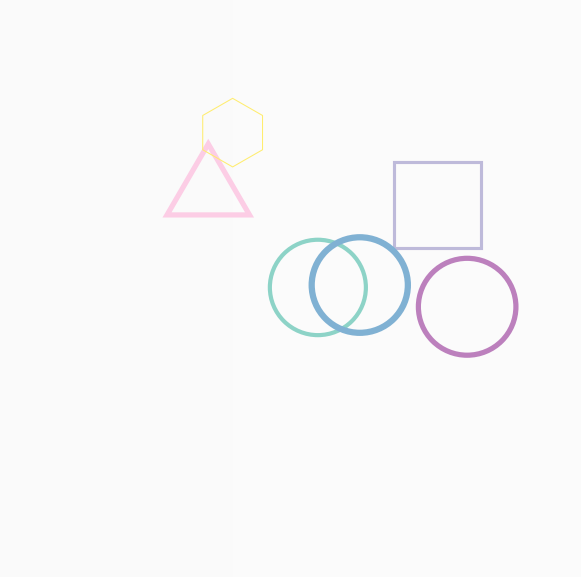[{"shape": "circle", "thickness": 2, "radius": 0.41, "center": [0.547, 0.501]}, {"shape": "square", "thickness": 1.5, "radius": 0.37, "center": [0.753, 0.645]}, {"shape": "circle", "thickness": 3, "radius": 0.41, "center": [0.619, 0.506]}, {"shape": "triangle", "thickness": 2.5, "radius": 0.41, "center": [0.358, 0.668]}, {"shape": "circle", "thickness": 2.5, "radius": 0.42, "center": [0.804, 0.468]}, {"shape": "hexagon", "thickness": 0.5, "radius": 0.3, "center": [0.4, 0.769]}]